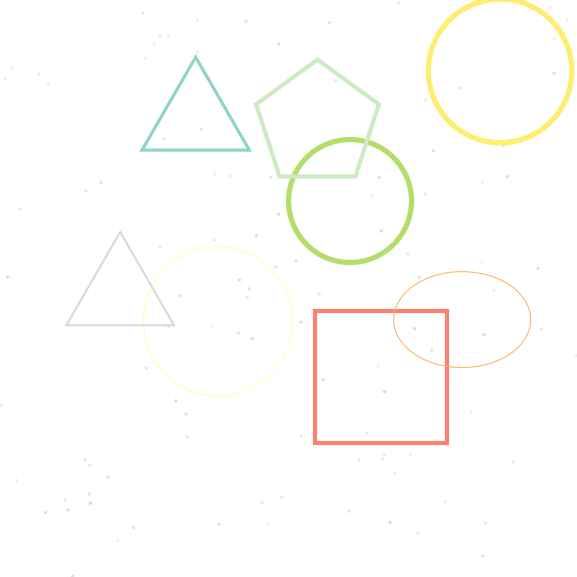[{"shape": "triangle", "thickness": 1.5, "radius": 0.54, "center": [0.339, 0.793]}, {"shape": "circle", "thickness": 0.5, "radius": 0.65, "center": [0.378, 0.442]}, {"shape": "square", "thickness": 2, "radius": 0.57, "center": [0.66, 0.346]}, {"shape": "oval", "thickness": 0.5, "radius": 0.59, "center": [0.8, 0.446]}, {"shape": "circle", "thickness": 2.5, "radius": 0.53, "center": [0.606, 0.651]}, {"shape": "triangle", "thickness": 1, "radius": 0.54, "center": [0.208, 0.49]}, {"shape": "pentagon", "thickness": 2, "radius": 0.56, "center": [0.55, 0.784]}, {"shape": "circle", "thickness": 2.5, "radius": 0.62, "center": [0.866, 0.876]}]